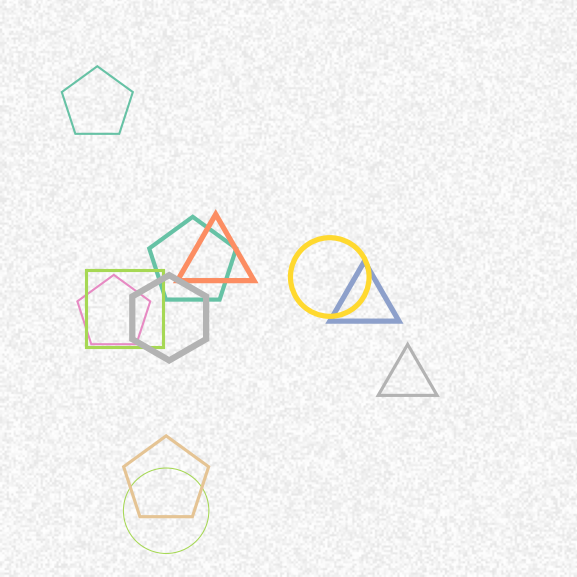[{"shape": "pentagon", "thickness": 2, "radius": 0.4, "center": [0.334, 0.544]}, {"shape": "pentagon", "thickness": 1, "radius": 0.32, "center": [0.168, 0.82]}, {"shape": "triangle", "thickness": 2.5, "radius": 0.38, "center": [0.374, 0.551]}, {"shape": "triangle", "thickness": 2.5, "radius": 0.35, "center": [0.631, 0.478]}, {"shape": "pentagon", "thickness": 1, "radius": 0.33, "center": [0.197, 0.457]}, {"shape": "circle", "thickness": 0.5, "radius": 0.37, "center": [0.288, 0.115]}, {"shape": "square", "thickness": 1.5, "radius": 0.33, "center": [0.216, 0.464]}, {"shape": "circle", "thickness": 2.5, "radius": 0.34, "center": [0.571, 0.519]}, {"shape": "pentagon", "thickness": 1.5, "radius": 0.39, "center": [0.288, 0.167]}, {"shape": "hexagon", "thickness": 3, "radius": 0.37, "center": [0.293, 0.449]}, {"shape": "triangle", "thickness": 1.5, "radius": 0.29, "center": [0.706, 0.344]}]